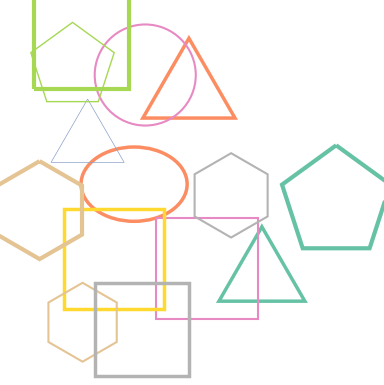[{"shape": "pentagon", "thickness": 3, "radius": 0.74, "center": [0.873, 0.475]}, {"shape": "triangle", "thickness": 2.5, "radius": 0.64, "center": [0.68, 0.282]}, {"shape": "triangle", "thickness": 2.5, "radius": 0.69, "center": [0.491, 0.762]}, {"shape": "oval", "thickness": 2.5, "radius": 0.69, "center": [0.348, 0.522]}, {"shape": "triangle", "thickness": 0.5, "radius": 0.55, "center": [0.228, 0.633]}, {"shape": "circle", "thickness": 1.5, "radius": 0.66, "center": [0.377, 0.805]}, {"shape": "square", "thickness": 1.5, "radius": 0.66, "center": [0.539, 0.303]}, {"shape": "pentagon", "thickness": 1, "radius": 0.57, "center": [0.188, 0.828]}, {"shape": "square", "thickness": 3, "radius": 0.61, "center": [0.212, 0.891]}, {"shape": "square", "thickness": 2.5, "radius": 0.65, "center": [0.296, 0.328]}, {"shape": "hexagon", "thickness": 3, "radius": 0.64, "center": [0.103, 0.454]}, {"shape": "hexagon", "thickness": 1.5, "radius": 0.51, "center": [0.215, 0.163]}, {"shape": "square", "thickness": 2.5, "radius": 0.61, "center": [0.368, 0.144]}, {"shape": "hexagon", "thickness": 1.5, "radius": 0.55, "center": [0.6, 0.493]}]